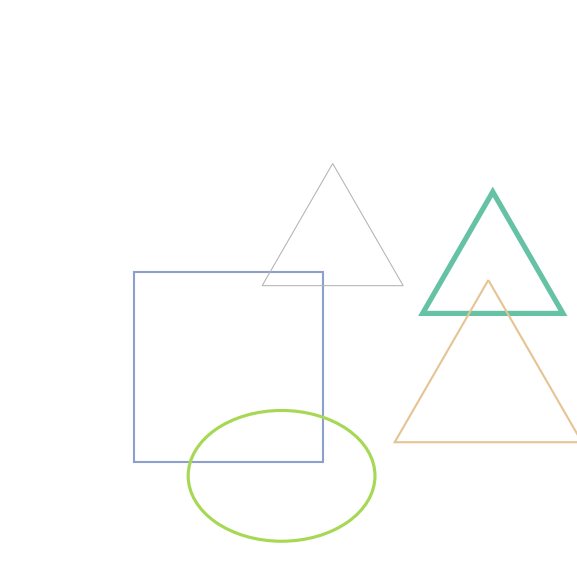[{"shape": "triangle", "thickness": 2.5, "radius": 0.7, "center": [0.853, 0.527]}, {"shape": "square", "thickness": 1, "radius": 0.82, "center": [0.395, 0.363]}, {"shape": "oval", "thickness": 1.5, "radius": 0.81, "center": [0.488, 0.175]}, {"shape": "triangle", "thickness": 1, "radius": 0.94, "center": [0.846, 0.327]}, {"shape": "triangle", "thickness": 0.5, "radius": 0.71, "center": [0.576, 0.575]}]